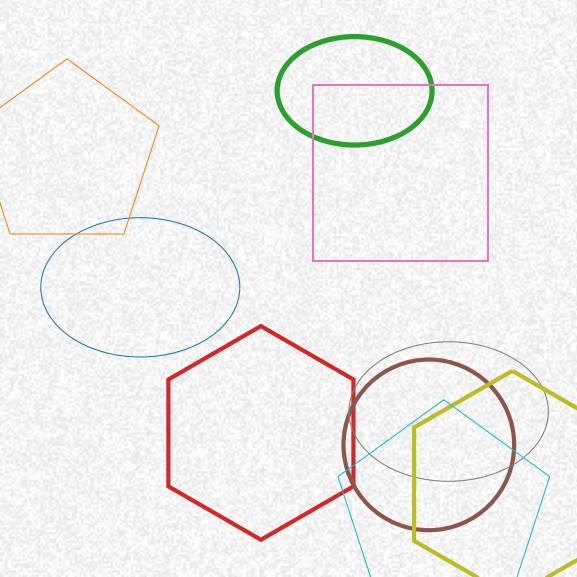[{"shape": "oval", "thickness": 0.5, "radius": 0.86, "center": [0.243, 0.502]}, {"shape": "pentagon", "thickness": 0.5, "radius": 0.84, "center": [0.116, 0.73]}, {"shape": "oval", "thickness": 2.5, "radius": 0.67, "center": [0.614, 0.842]}, {"shape": "hexagon", "thickness": 2, "radius": 0.93, "center": [0.452, 0.249]}, {"shape": "circle", "thickness": 2, "radius": 0.74, "center": [0.743, 0.229]}, {"shape": "square", "thickness": 1, "radius": 0.76, "center": [0.694, 0.699]}, {"shape": "oval", "thickness": 0.5, "radius": 0.86, "center": [0.777, 0.287]}, {"shape": "hexagon", "thickness": 2, "radius": 0.98, "center": [0.887, 0.161]}, {"shape": "pentagon", "thickness": 0.5, "radius": 0.96, "center": [0.769, 0.114]}]